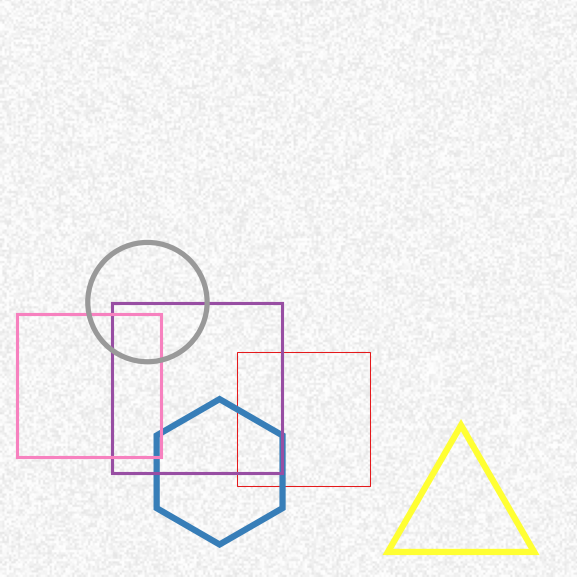[{"shape": "square", "thickness": 0.5, "radius": 0.58, "center": [0.526, 0.274]}, {"shape": "hexagon", "thickness": 3, "radius": 0.63, "center": [0.38, 0.182]}, {"shape": "square", "thickness": 1.5, "radius": 0.74, "center": [0.341, 0.327]}, {"shape": "triangle", "thickness": 3, "radius": 0.73, "center": [0.798, 0.117]}, {"shape": "square", "thickness": 1.5, "radius": 0.62, "center": [0.154, 0.332]}, {"shape": "circle", "thickness": 2.5, "radius": 0.52, "center": [0.255, 0.476]}]